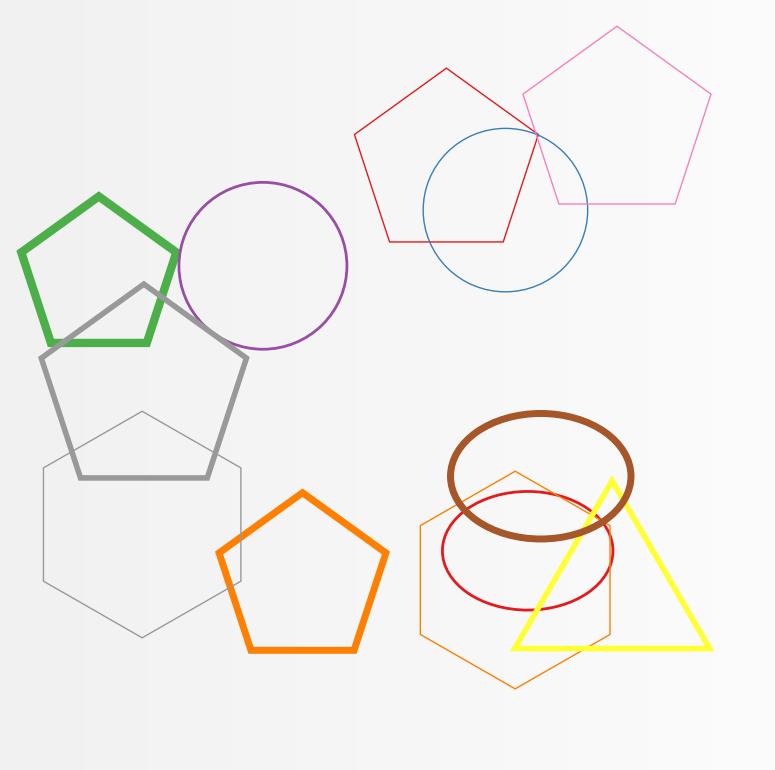[{"shape": "pentagon", "thickness": 0.5, "radius": 0.62, "center": [0.576, 0.787]}, {"shape": "oval", "thickness": 1, "radius": 0.55, "center": [0.681, 0.285]}, {"shape": "circle", "thickness": 0.5, "radius": 0.53, "center": [0.652, 0.727]}, {"shape": "pentagon", "thickness": 3, "radius": 0.53, "center": [0.127, 0.64]}, {"shape": "circle", "thickness": 1, "radius": 0.54, "center": [0.339, 0.655]}, {"shape": "pentagon", "thickness": 2.5, "radius": 0.57, "center": [0.39, 0.247]}, {"shape": "hexagon", "thickness": 0.5, "radius": 0.71, "center": [0.665, 0.247]}, {"shape": "triangle", "thickness": 2, "radius": 0.73, "center": [0.79, 0.23]}, {"shape": "oval", "thickness": 2.5, "radius": 0.58, "center": [0.698, 0.382]}, {"shape": "pentagon", "thickness": 0.5, "radius": 0.64, "center": [0.796, 0.838]}, {"shape": "hexagon", "thickness": 0.5, "radius": 0.74, "center": [0.183, 0.319]}, {"shape": "pentagon", "thickness": 2, "radius": 0.7, "center": [0.186, 0.492]}]